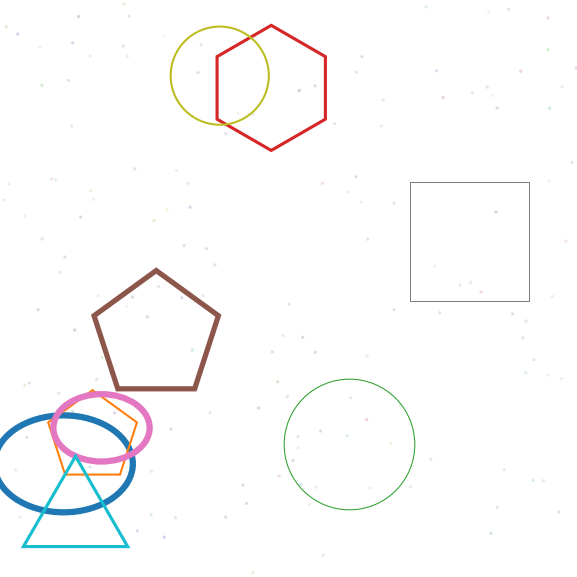[{"shape": "oval", "thickness": 3, "radius": 0.6, "center": [0.11, 0.196]}, {"shape": "pentagon", "thickness": 1, "radius": 0.4, "center": [0.16, 0.243]}, {"shape": "circle", "thickness": 0.5, "radius": 0.57, "center": [0.605, 0.229]}, {"shape": "hexagon", "thickness": 1.5, "radius": 0.54, "center": [0.47, 0.847]}, {"shape": "pentagon", "thickness": 2.5, "radius": 0.57, "center": [0.271, 0.417]}, {"shape": "oval", "thickness": 3, "radius": 0.42, "center": [0.176, 0.258]}, {"shape": "square", "thickness": 0.5, "radius": 0.52, "center": [0.813, 0.581]}, {"shape": "circle", "thickness": 1, "radius": 0.42, "center": [0.38, 0.868]}, {"shape": "triangle", "thickness": 1.5, "radius": 0.52, "center": [0.131, 0.105]}]